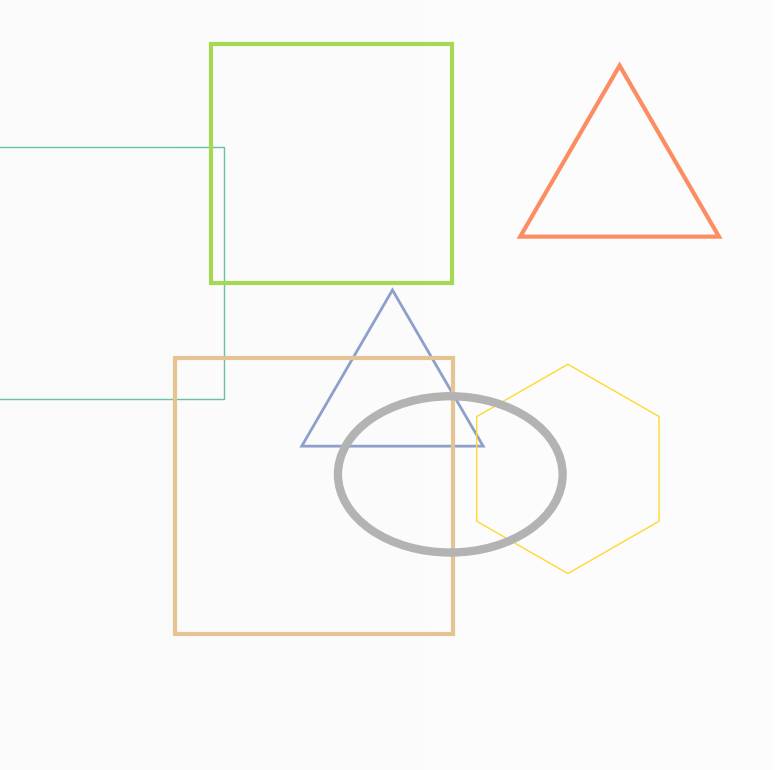[{"shape": "square", "thickness": 0.5, "radius": 0.82, "center": [0.126, 0.645]}, {"shape": "triangle", "thickness": 1.5, "radius": 0.74, "center": [0.799, 0.767]}, {"shape": "triangle", "thickness": 1, "radius": 0.68, "center": [0.506, 0.488]}, {"shape": "square", "thickness": 1.5, "radius": 0.77, "center": [0.428, 0.788]}, {"shape": "hexagon", "thickness": 0.5, "radius": 0.68, "center": [0.733, 0.391]}, {"shape": "square", "thickness": 1.5, "radius": 0.9, "center": [0.405, 0.356]}, {"shape": "oval", "thickness": 3, "radius": 0.72, "center": [0.581, 0.384]}]